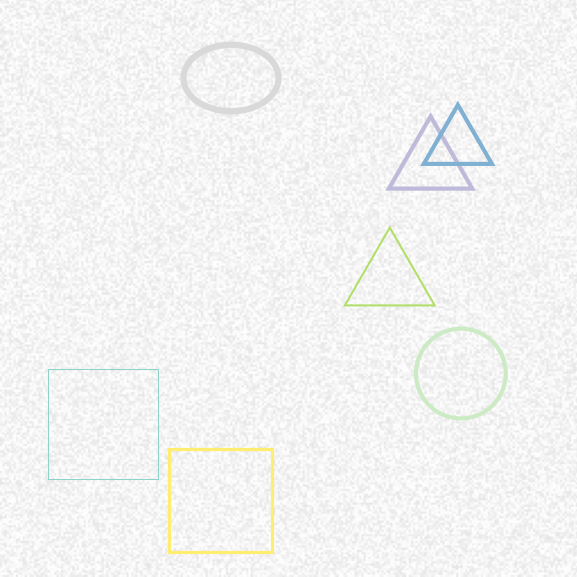[{"shape": "square", "thickness": 0.5, "radius": 0.47, "center": [0.178, 0.265]}, {"shape": "triangle", "thickness": 2, "radius": 0.42, "center": [0.746, 0.714]}, {"shape": "triangle", "thickness": 2, "radius": 0.34, "center": [0.793, 0.749]}, {"shape": "triangle", "thickness": 1, "radius": 0.45, "center": [0.675, 0.515]}, {"shape": "oval", "thickness": 3, "radius": 0.41, "center": [0.4, 0.864]}, {"shape": "circle", "thickness": 2, "radius": 0.39, "center": [0.798, 0.352]}, {"shape": "square", "thickness": 1.5, "radius": 0.45, "center": [0.381, 0.133]}]